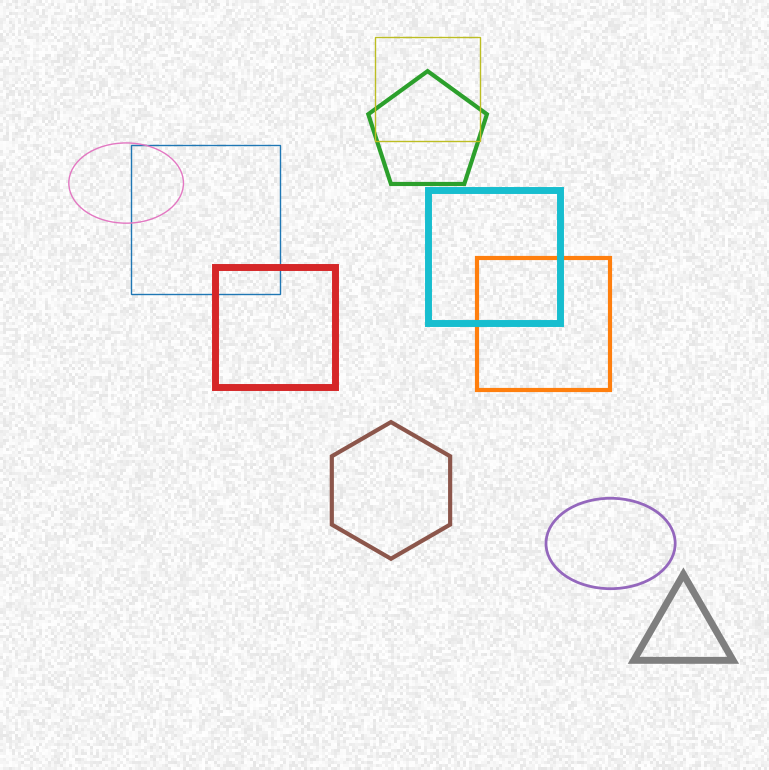[{"shape": "square", "thickness": 0.5, "radius": 0.49, "center": [0.267, 0.715]}, {"shape": "square", "thickness": 1.5, "radius": 0.43, "center": [0.706, 0.579]}, {"shape": "pentagon", "thickness": 1.5, "radius": 0.41, "center": [0.555, 0.827]}, {"shape": "square", "thickness": 2.5, "radius": 0.39, "center": [0.357, 0.575]}, {"shape": "oval", "thickness": 1, "radius": 0.42, "center": [0.793, 0.294]}, {"shape": "hexagon", "thickness": 1.5, "radius": 0.44, "center": [0.508, 0.363]}, {"shape": "oval", "thickness": 0.5, "radius": 0.37, "center": [0.164, 0.762]}, {"shape": "triangle", "thickness": 2.5, "radius": 0.37, "center": [0.888, 0.18]}, {"shape": "square", "thickness": 0.5, "radius": 0.34, "center": [0.555, 0.884]}, {"shape": "square", "thickness": 2.5, "radius": 0.43, "center": [0.642, 0.667]}]